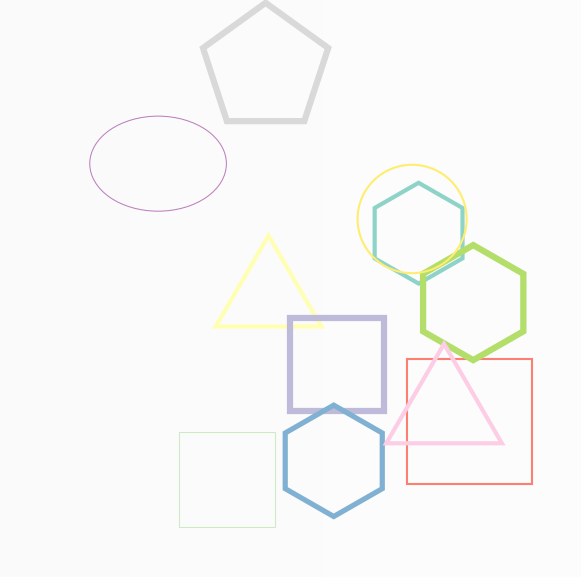[{"shape": "hexagon", "thickness": 2, "radius": 0.44, "center": [0.72, 0.595]}, {"shape": "triangle", "thickness": 2, "radius": 0.52, "center": [0.462, 0.486]}, {"shape": "square", "thickness": 3, "radius": 0.4, "center": [0.58, 0.369]}, {"shape": "square", "thickness": 1, "radius": 0.54, "center": [0.808, 0.269]}, {"shape": "hexagon", "thickness": 2.5, "radius": 0.48, "center": [0.574, 0.201]}, {"shape": "hexagon", "thickness": 3, "radius": 0.5, "center": [0.814, 0.475]}, {"shape": "triangle", "thickness": 2, "radius": 0.57, "center": [0.764, 0.289]}, {"shape": "pentagon", "thickness": 3, "radius": 0.57, "center": [0.457, 0.881]}, {"shape": "oval", "thickness": 0.5, "radius": 0.59, "center": [0.272, 0.716]}, {"shape": "square", "thickness": 0.5, "radius": 0.41, "center": [0.391, 0.169]}, {"shape": "circle", "thickness": 1, "radius": 0.47, "center": [0.709, 0.62]}]